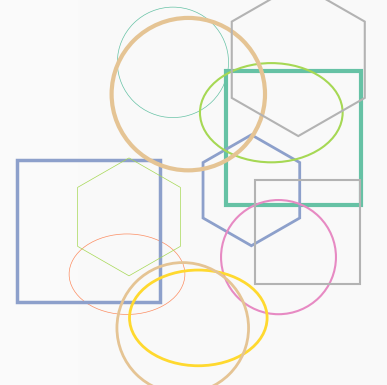[{"shape": "circle", "thickness": 0.5, "radius": 0.72, "center": [0.446, 0.838]}, {"shape": "square", "thickness": 3, "radius": 0.87, "center": [0.758, 0.641]}, {"shape": "oval", "thickness": 0.5, "radius": 0.75, "center": [0.328, 0.288]}, {"shape": "square", "thickness": 2.5, "radius": 0.92, "center": [0.229, 0.4]}, {"shape": "hexagon", "thickness": 2, "radius": 0.72, "center": [0.649, 0.506]}, {"shape": "circle", "thickness": 1.5, "radius": 0.74, "center": [0.719, 0.332]}, {"shape": "oval", "thickness": 1.5, "radius": 0.92, "center": [0.7, 0.707]}, {"shape": "hexagon", "thickness": 0.5, "radius": 0.77, "center": [0.333, 0.437]}, {"shape": "oval", "thickness": 2, "radius": 0.89, "center": [0.512, 0.174]}, {"shape": "circle", "thickness": 2, "radius": 0.85, "center": [0.472, 0.148]}, {"shape": "circle", "thickness": 3, "radius": 0.99, "center": [0.486, 0.756]}, {"shape": "square", "thickness": 1.5, "radius": 0.68, "center": [0.794, 0.397]}, {"shape": "hexagon", "thickness": 1.5, "radius": 0.99, "center": [0.77, 0.845]}]